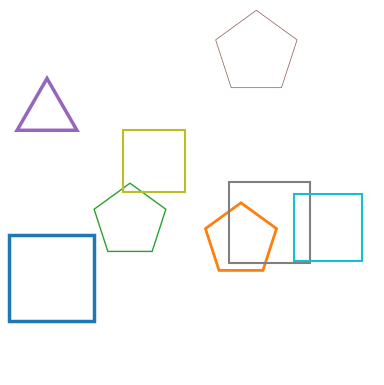[{"shape": "square", "thickness": 2.5, "radius": 0.55, "center": [0.133, 0.278]}, {"shape": "pentagon", "thickness": 2, "radius": 0.49, "center": [0.626, 0.376]}, {"shape": "pentagon", "thickness": 1, "radius": 0.49, "center": [0.338, 0.426]}, {"shape": "triangle", "thickness": 2.5, "radius": 0.45, "center": [0.122, 0.706]}, {"shape": "pentagon", "thickness": 0.5, "radius": 0.56, "center": [0.666, 0.862]}, {"shape": "square", "thickness": 1.5, "radius": 0.53, "center": [0.7, 0.421]}, {"shape": "square", "thickness": 1.5, "radius": 0.41, "center": [0.4, 0.581]}, {"shape": "square", "thickness": 1.5, "radius": 0.44, "center": [0.852, 0.409]}]